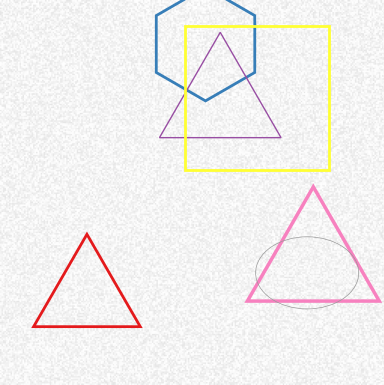[{"shape": "triangle", "thickness": 2, "radius": 0.8, "center": [0.226, 0.232]}, {"shape": "hexagon", "thickness": 2, "radius": 0.74, "center": [0.534, 0.886]}, {"shape": "triangle", "thickness": 1, "radius": 0.91, "center": [0.572, 0.734]}, {"shape": "square", "thickness": 2, "radius": 0.94, "center": [0.668, 0.746]}, {"shape": "triangle", "thickness": 2.5, "radius": 0.99, "center": [0.814, 0.317]}, {"shape": "oval", "thickness": 0.5, "radius": 0.67, "center": [0.798, 0.291]}]